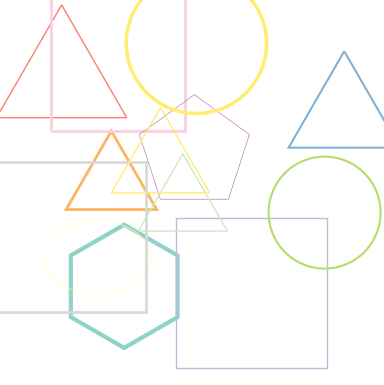[{"shape": "hexagon", "thickness": 3, "radius": 0.8, "center": [0.323, 0.256]}, {"shape": "oval", "thickness": 0.5, "radius": 0.68, "center": [0.254, 0.33]}, {"shape": "square", "thickness": 1, "radius": 0.97, "center": [0.653, 0.238]}, {"shape": "triangle", "thickness": 1, "radius": 0.98, "center": [0.16, 0.792]}, {"shape": "triangle", "thickness": 1.5, "radius": 0.83, "center": [0.894, 0.7]}, {"shape": "triangle", "thickness": 2, "radius": 0.68, "center": [0.289, 0.524]}, {"shape": "circle", "thickness": 1.5, "radius": 0.73, "center": [0.843, 0.448]}, {"shape": "square", "thickness": 2, "radius": 0.87, "center": [0.307, 0.834]}, {"shape": "square", "thickness": 2, "radius": 0.97, "center": [0.184, 0.384]}, {"shape": "pentagon", "thickness": 0.5, "radius": 0.75, "center": [0.505, 0.604]}, {"shape": "triangle", "thickness": 1, "radius": 0.67, "center": [0.475, 0.466]}, {"shape": "triangle", "thickness": 1, "radius": 0.74, "center": [0.417, 0.573]}, {"shape": "circle", "thickness": 2.5, "radius": 0.91, "center": [0.51, 0.887]}]